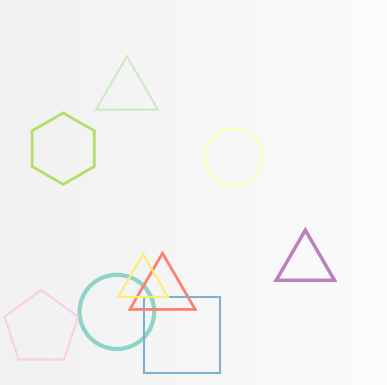[{"shape": "circle", "thickness": 3, "radius": 0.48, "center": [0.302, 0.19]}, {"shape": "circle", "thickness": 1.5, "radius": 0.37, "center": [0.603, 0.592]}, {"shape": "triangle", "thickness": 2, "radius": 0.49, "center": [0.419, 0.245]}, {"shape": "square", "thickness": 1.5, "radius": 0.49, "center": [0.469, 0.13]}, {"shape": "hexagon", "thickness": 2, "radius": 0.46, "center": [0.163, 0.614]}, {"shape": "pentagon", "thickness": 1.5, "radius": 0.5, "center": [0.107, 0.147]}, {"shape": "triangle", "thickness": 2.5, "radius": 0.43, "center": [0.788, 0.315]}, {"shape": "triangle", "thickness": 1.5, "radius": 0.46, "center": [0.328, 0.761]}, {"shape": "triangle", "thickness": 1.5, "radius": 0.37, "center": [0.369, 0.266]}]